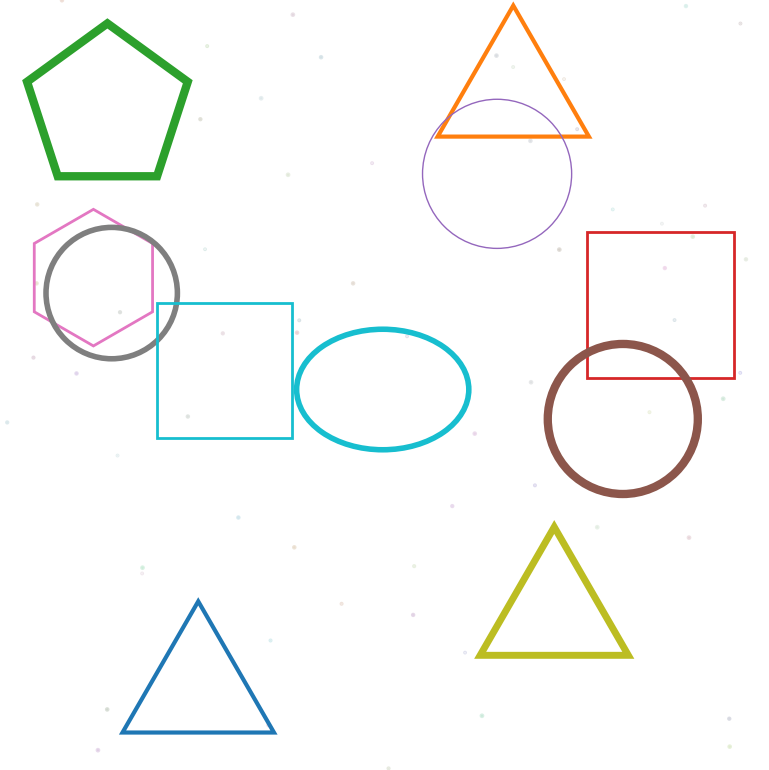[{"shape": "triangle", "thickness": 1.5, "radius": 0.57, "center": [0.257, 0.105]}, {"shape": "triangle", "thickness": 1.5, "radius": 0.57, "center": [0.667, 0.879]}, {"shape": "pentagon", "thickness": 3, "radius": 0.55, "center": [0.139, 0.86]}, {"shape": "square", "thickness": 1, "radius": 0.48, "center": [0.858, 0.604]}, {"shape": "circle", "thickness": 0.5, "radius": 0.48, "center": [0.646, 0.774]}, {"shape": "circle", "thickness": 3, "radius": 0.49, "center": [0.809, 0.456]}, {"shape": "hexagon", "thickness": 1, "radius": 0.44, "center": [0.121, 0.639]}, {"shape": "circle", "thickness": 2, "radius": 0.43, "center": [0.145, 0.619]}, {"shape": "triangle", "thickness": 2.5, "radius": 0.56, "center": [0.72, 0.204]}, {"shape": "oval", "thickness": 2, "radius": 0.56, "center": [0.497, 0.494]}, {"shape": "square", "thickness": 1, "radius": 0.44, "center": [0.292, 0.519]}]